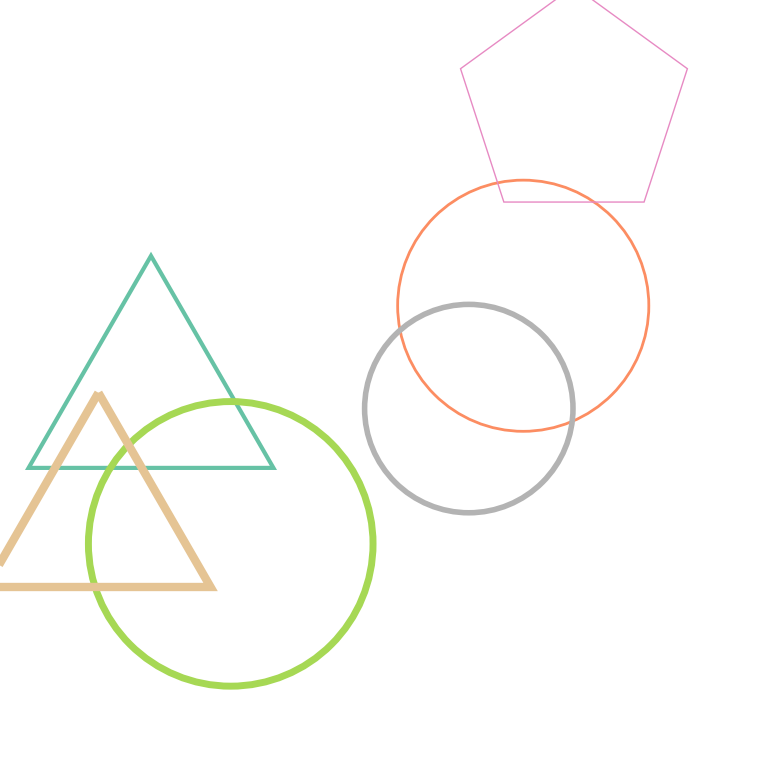[{"shape": "triangle", "thickness": 1.5, "radius": 0.92, "center": [0.196, 0.484]}, {"shape": "circle", "thickness": 1, "radius": 0.82, "center": [0.68, 0.603]}, {"shape": "pentagon", "thickness": 0.5, "radius": 0.77, "center": [0.745, 0.863]}, {"shape": "circle", "thickness": 2.5, "radius": 0.92, "center": [0.3, 0.294]}, {"shape": "triangle", "thickness": 3, "radius": 0.84, "center": [0.128, 0.322]}, {"shape": "circle", "thickness": 2, "radius": 0.68, "center": [0.609, 0.469]}]